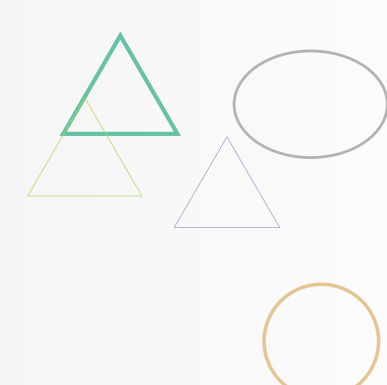[{"shape": "triangle", "thickness": 3, "radius": 0.85, "center": [0.311, 0.737]}, {"shape": "triangle", "thickness": 0.5, "radius": 0.79, "center": [0.586, 0.487]}, {"shape": "triangle", "thickness": 0.5, "radius": 0.85, "center": [0.219, 0.576]}, {"shape": "circle", "thickness": 2.5, "radius": 0.74, "center": [0.829, 0.114]}, {"shape": "oval", "thickness": 2, "radius": 0.99, "center": [0.802, 0.729]}]